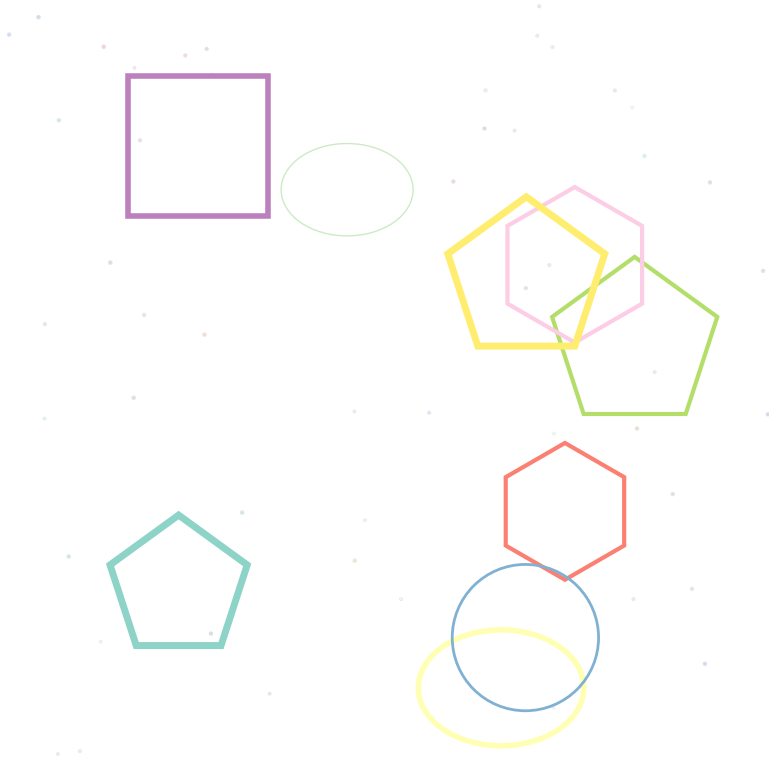[{"shape": "pentagon", "thickness": 2.5, "radius": 0.47, "center": [0.232, 0.237]}, {"shape": "oval", "thickness": 2, "radius": 0.54, "center": [0.651, 0.107]}, {"shape": "hexagon", "thickness": 1.5, "radius": 0.44, "center": [0.734, 0.336]}, {"shape": "circle", "thickness": 1, "radius": 0.48, "center": [0.682, 0.172]}, {"shape": "pentagon", "thickness": 1.5, "radius": 0.56, "center": [0.824, 0.554]}, {"shape": "hexagon", "thickness": 1.5, "radius": 0.5, "center": [0.746, 0.656]}, {"shape": "square", "thickness": 2, "radius": 0.45, "center": [0.257, 0.81]}, {"shape": "oval", "thickness": 0.5, "radius": 0.43, "center": [0.451, 0.754]}, {"shape": "pentagon", "thickness": 2.5, "radius": 0.54, "center": [0.683, 0.637]}]